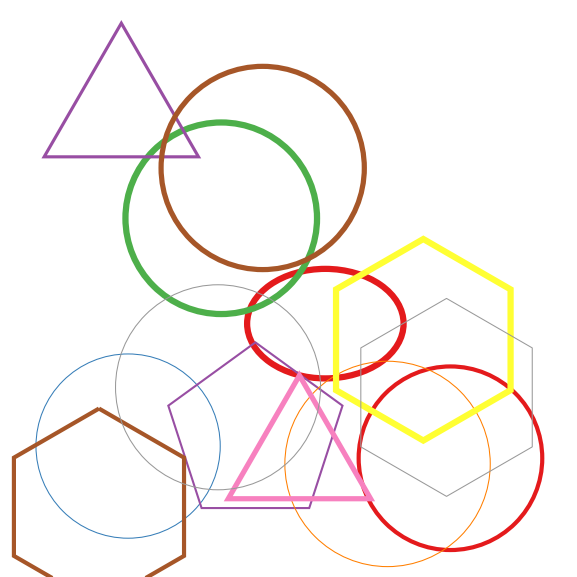[{"shape": "circle", "thickness": 2, "radius": 0.79, "center": [0.78, 0.206]}, {"shape": "oval", "thickness": 3, "radius": 0.68, "center": [0.563, 0.439]}, {"shape": "circle", "thickness": 0.5, "radius": 0.8, "center": [0.222, 0.227]}, {"shape": "circle", "thickness": 3, "radius": 0.83, "center": [0.383, 0.621]}, {"shape": "triangle", "thickness": 1.5, "radius": 0.77, "center": [0.21, 0.805]}, {"shape": "pentagon", "thickness": 1, "radius": 0.79, "center": [0.442, 0.248]}, {"shape": "circle", "thickness": 0.5, "radius": 0.89, "center": [0.671, 0.196]}, {"shape": "hexagon", "thickness": 3, "radius": 0.87, "center": [0.733, 0.411]}, {"shape": "circle", "thickness": 2.5, "radius": 0.88, "center": [0.455, 0.708]}, {"shape": "hexagon", "thickness": 2, "radius": 0.85, "center": [0.171, 0.122]}, {"shape": "triangle", "thickness": 2.5, "radius": 0.71, "center": [0.518, 0.207]}, {"shape": "hexagon", "thickness": 0.5, "radius": 0.86, "center": [0.773, 0.311]}, {"shape": "circle", "thickness": 0.5, "radius": 0.89, "center": [0.378, 0.329]}]